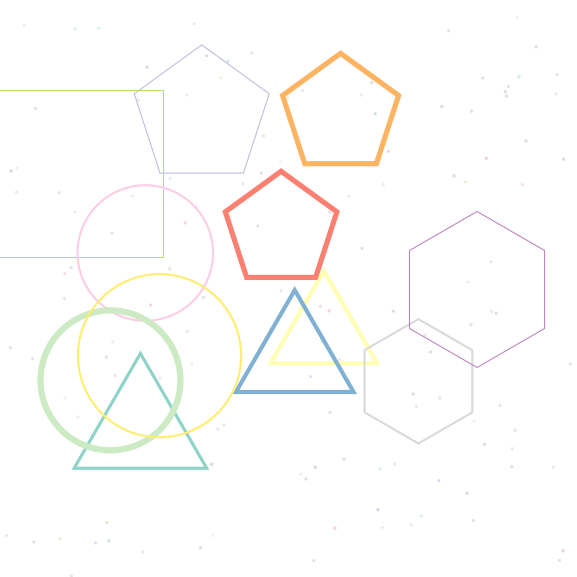[{"shape": "triangle", "thickness": 1.5, "radius": 0.66, "center": [0.243, 0.255]}, {"shape": "triangle", "thickness": 2, "radius": 0.53, "center": [0.561, 0.423]}, {"shape": "pentagon", "thickness": 0.5, "radius": 0.61, "center": [0.349, 0.799]}, {"shape": "pentagon", "thickness": 2.5, "radius": 0.51, "center": [0.487, 0.601]}, {"shape": "triangle", "thickness": 2, "radius": 0.59, "center": [0.51, 0.379]}, {"shape": "pentagon", "thickness": 2.5, "radius": 0.53, "center": [0.59, 0.801]}, {"shape": "square", "thickness": 0.5, "radius": 0.72, "center": [0.138, 0.699]}, {"shape": "circle", "thickness": 1, "radius": 0.59, "center": [0.252, 0.561]}, {"shape": "hexagon", "thickness": 1, "radius": 0.54, "center": [0.725, 0.339]}, {"shape": "hexagon", "thickness": 0.5, "radius": 0.68, "center": [0.826, 0.498]}, {"shape": "circle", "thickness": 3, "radius": 0.61, "center": [0.191, 0.341]}, {"shape": "circle", "thickness": 1, "radius": 0.71, "center": [0.276, 0.383]}]